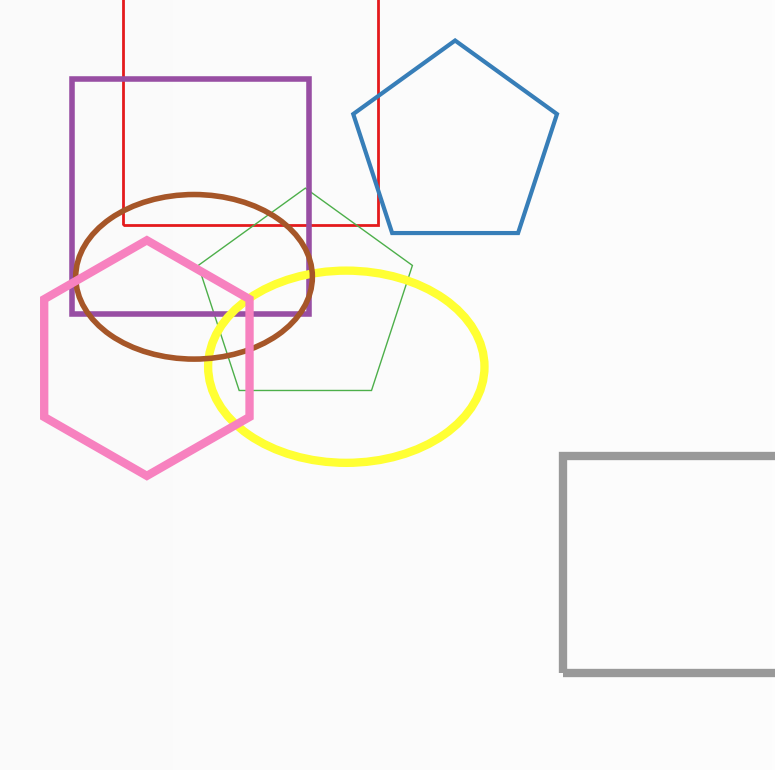[{"shape": "square", "thickness": 1, "radius": 0.82, "center": [0.324, 0.873]}, {"shape": "pentagon", "thickness": 1.5, "radius": 0.69, "center": [0.587, 0.809]}, {"shape": "pentagon", "thickness": 0.5, "radius": 0.73, "center": [0.394, 0.61]}, {"shape": "square", "thickness": 2, "radius": 0.76, "center": [0.246, 0.744]}, {"shape": "oval", "thickness": 3, "radius": 0.89, "center": [0.447, 0.524]}, {"shape": "oval", "thickness": 2, "radius": 0.76, "center": [0.25, 0.641]}, {"shape": "hexagon", "thickness": 3, "radius": 0.76, "center": [0.19, 0.535]}, {"shape": "square", "thickness": 3, "radius": 0.7, "center": [0.868, 0.267]}]